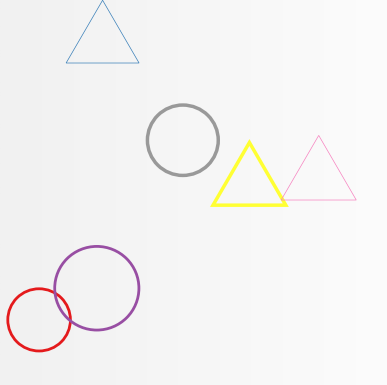[{"shape": "circle", "thickness": 2, "radius": 0.4, "center": [0.101, 0.169]}, {"shape": "triangle", "thickness": 0.5, "radius": 0.54, "center": [0.265, 0.891]}, {"shape": "circle", "thickness": 2, "radius": 0.54, "center": [0.25, 0.251]}, {"shape": "triangle", "thickness": 2.5, "radius": 0.54, "center": [0.644, 0.521]}, {"shape": "triangle", "thickness": 0.5, "radius": 0.56, "center": [0.822, 0.536]}, {"shape": "circle", "thickness": 2.5, "radius": 0.46, "center": [0.472, 0.636]}]